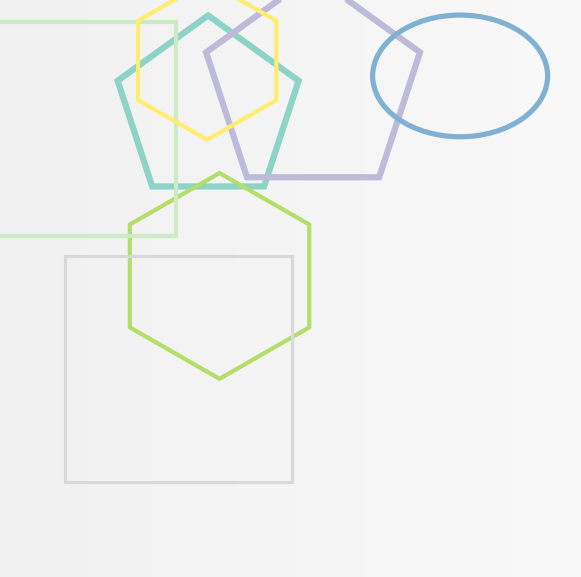[{"shape": "pentagon", "thickness": 3, "radius": 0.82, "center": [0.358, 0.809]}, {"shape": "pentagon", "thickness": 3, "radius": 0.97, "center": [0.539, 0.849]}, {"shape": "oval", "thickness": 2.5, "radius": 0.75, "center": [0.792, 0.868]}, {"shape": "hexagon", "thickness": 2, "radius": 0.89, "center": [0.378, 0.521]}, {"shape": "square", "thickness": 1.5, "radius": 0.98, "center": [0.307, 0.36]}, {"shape": "square", "thickness": 2, "radius": 0.93, "center": [0.118, 0.776]}, {"shape": "hexagon", "thickness": 2, "radius": 0.69, "center": [0.356, 0.894]}]